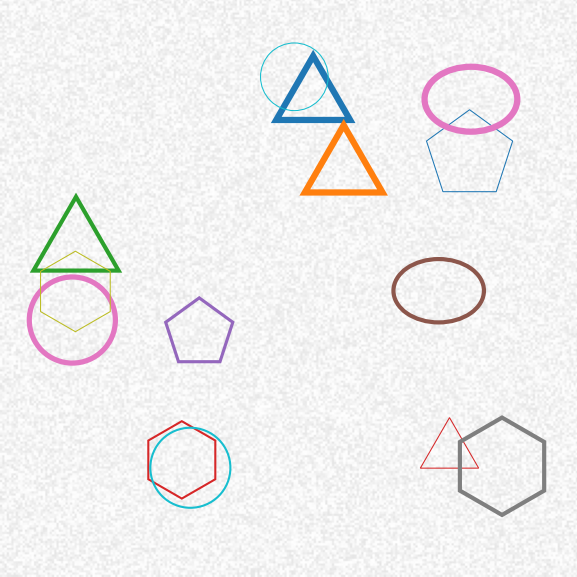[{"shape": "triangle", "thickness": 3, "radius": 0.37, "center": [0.542, 0.828]}, {"shape": "pentagon", "thickness": 0.5, "radius": 0.39, "center": [0.813, 0.731]}, {"shape": "triangle", "thickness": 3, "radius": 0.39, "center": [0.595, 0.705]}, {"shape": "triangle", "thickness": 2, "radius": 0.43, "center": [0.132, 0.573]}, {"shape": "hexagon", "thickness": 1, "radius": 0.33, "center": [0.315, 0.203]}, {"shape": "triangle", "thickness": 0.5, "radius": 0.29, "center": [0.778, 0.218]}, {"shape": "pentagon", "thickness": 1.5, "radius": 0.31, "center": [0.345, 0.422]}, {"shape": "oval", "thickness": 2, "radius": 0.39, "center": [0.76, 0.496]}, {"shape": "circle", "thickness": 2.5, "radius": 0.37, "center": [0.125, 0.445]}, {"shape": "oval", "thickness": 3, "radius": 0.4, "center": [0.815, 0.827]}, {"shape": "hexagon", "thickness": 2, "radius": 0.42, "center": [0.869, 0.192]}, {"shape": "hexagon", "thickness": 0.5, "radius": 0.35, "center": [0.131, 0.494]}, {"shape": "circle", "thickness": 0.5, "radius": 0.29, "center": [0.51, 0.866]}, {"shape": "circle", "thickness": 1, "radius": 0.35, "center": [0.33, 0.189]}]